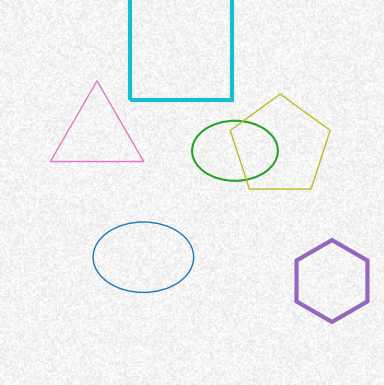[{"shape": "oval", "thickness": 1, "radius": 0.65, "center": [0.372, 0.332]}, {"shape": "oval", "thickness": 1.5, "radius": 0.56, "center": [0.61, 0.608]}, {"shape": "hexagon", "thickness": 3, "radius": 0.53, "center": [0.862, 0.27]}, {"shape": "triangle", "thickness": 1, "radius": 0.7, "center": [0.252, 0.65]}, {"shape": "pentagon", "thickness": 1, "radius": 0.68, "center": [0.728, 0.619]}, {"shape": "square", "thickness": 3, "radius": 0.66, "center": [0.471, 0.872]}]